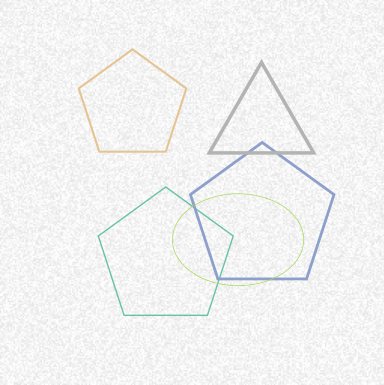[{"shape": "pentagon", "thickness": 1, "radius": 0.92, "center": [0.431, 0.33]}, {"shape": "pentagon", "thickness": 2, "radius": 0.98, "center": [0.681, 0.434]}, {"shape": "oval", "thickness": 0.5, "radius": 0.85, "center": [0.618, 0.377]}, {"shape": "pentagon", "thickness": 1.5, "radius": 0.73, "center": [0.344, 0.725]}, {"shape": "triangle", "thickness": 2.5, "radius": 0.78, "center": [0.679, 0.681]}]